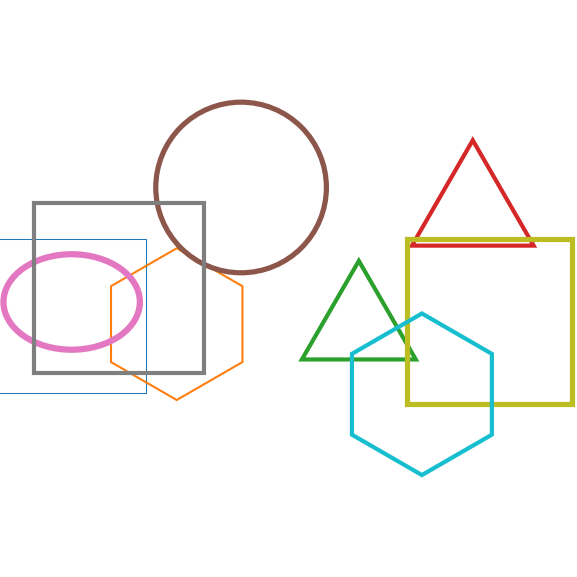[{"shape": "square", "thickness": 0.5, "radius": 0.67, "center": [0.12, 0.452]}, {"shape": "hexagon", "thickness": 1, "radius": 0.66, "center": [0.306, 0.438]}, {"shape": "triangle", "thickness": 2, "radius": 0.57, "center": [0.621, 0.434]}, {"shape": "triangle", "thickness": 2, "radius": 0.61, "center": [0.819, 0.635]}, {"shape": "circle", "thickness": 2.5, "radius": 0.74, "center": [0.417, 0.674]}, {"shape": "oval", "thickness": 3, "radius": 0.59, "center": [0.124, 0.476]}, {"shape": "square", "thickness": 2, "radius": 0.74, "center": [0.206, 0.501]}, {"shape": "square", "thickness": 2.5, "radius": 0.71, "center": [0.847, 0.442]}, {"shape": "hexagon", "thickness": 2, "radius": 0.7, "center": [0.731, 0.316]}]